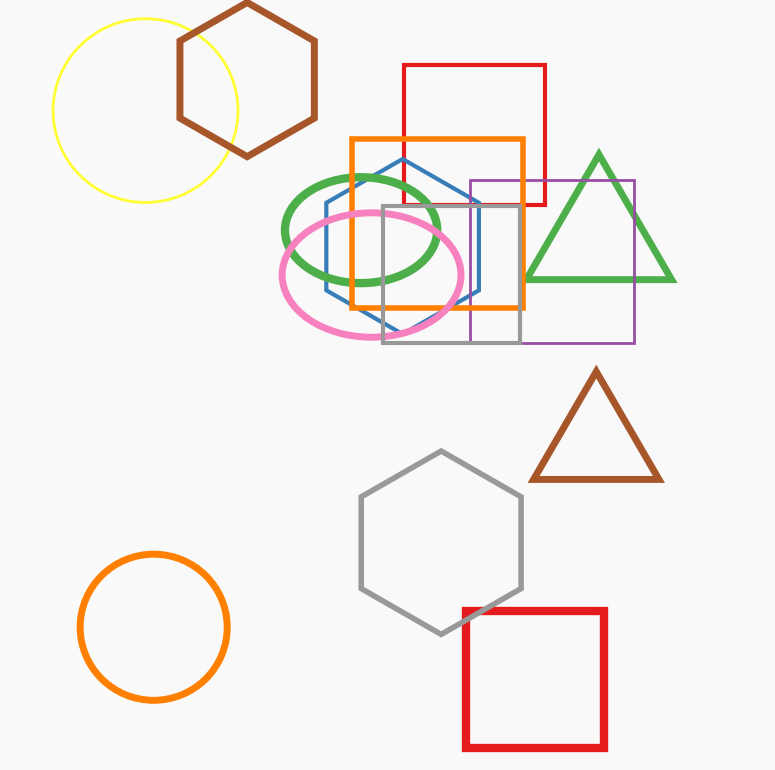[{"shape": "square", "thickness": 1.5, "radius": 0.46, "center": [0.613, 0.825]}, {"shape": "square", "thickness": 3, "radius": 0.45, "center": [0.69, 0.118]}, {"shape": "hexagon", "thickness": 1.5, "radius": 0.57, "center": [0.52, 0.68]}, {"shape": "oval", "thickness": 3, "radius": 0.49, "center": [0.466, 0.701]}, {"shape": "triangle", "thickness": 2.5, "radius": 0.54, "center": [0.773, 0.691]}, {"shape": "square", "thickness": 1, "radius": 0.53, "center": [0.712, 0.661]}, {"shape": "square", "thickness": 2, "radius": 0.55, "center": [0.564, 0.71]}, {"shape": "circle", "thickness": 2.5, "radius": 0.47, "center": [0.198, 0.185]}, {"shape": "circle", "thickness": 1, "radius": 0.6, "center": [0.188, 0.856]}, {"shape": "hexagon", "thickness": 2.5, "radius": 0.5, "center": [0.319, 0.897]}, {"shape": "triangle", "thickness": 2.5, "radius": 0.47, "center": [0.769, 0.424]}, {"shape": "oval", "thickness": 2.5, "radius": 0.58, "center": [0.479, 0.643]}, {"shape": "square", "thickness": 1.5, "radius": 0.44, "center": [0.582, 0.644]}, {"shape": "hexagon", "thickness": 2, "radius": 0.6, "center": [0.569, 0.295]}]